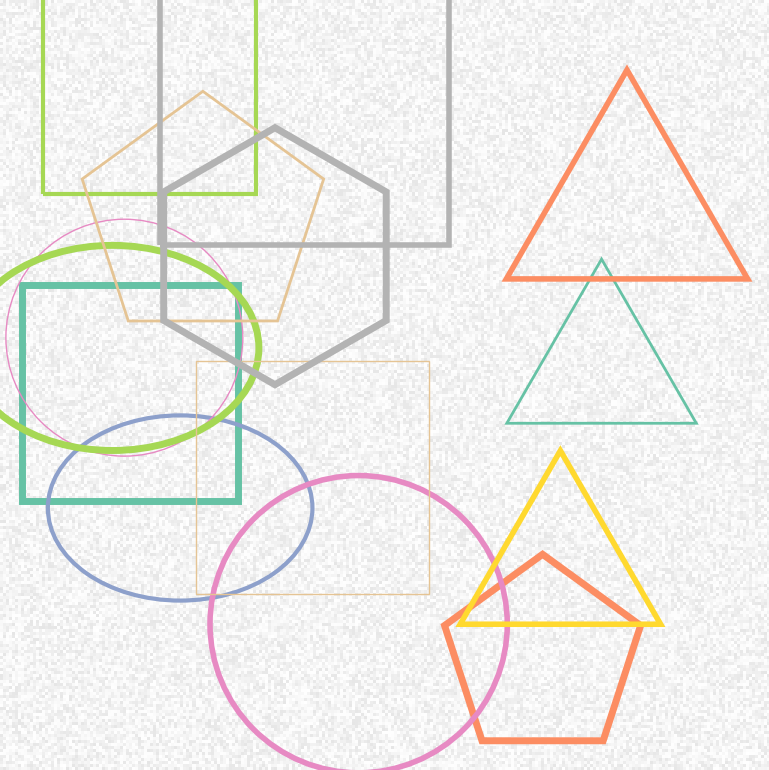[{"shape": "square", "thickness": 2.5, "radius": 0.7, "center": [0.169, 0.49]}, {"shape": "triangle", "thickness": 1, "radius": 0.71, "center": [0.781, 0.521]}, {"shape": "triangle", "thickness": 2, "radius": 0.9, "center": [0.814, 0.728]}, {"shape": "pentagon", "thickness": 2.5, "radius": 0.67, "center": [0.705, 0.146]}, {"shape": "oval", "thickness": 1.5, "radius": 0.86, "center": [0.234, 0.34]}, {"shape": "circle", "thickness": 2, "radius": 0.97, "center": [0.466, 0.189]}, {"shape": "circle", "thickness": 0.5, "radius": 0.77, "center": [0.161, 0.561]}, {"shape": "oval", "thickness": 2.5, "radius": 0.95, "center": [0.146, 0.548]}, {"shape": "square", "thickness": 1.5, "radius": 0.69, "center": [0.194, 0.886]}, {"shape": "triangle", "thickness": 2, "radius": 0.75, "center": [0.728, 0.264]}, {"shape": "square", "thickness": 0.5, "radius": 0.76, "center": [0.406, 0.38]}, {"shape": "pentagon", "thickness": 1, "radius": 0.82, "center": [0.264, 0.717]}, {"shape": "square", "thickness": 2, "radius": 0.94, "center": [0.396, 0.87]}, {"shape": "hexagon", "thickness": 2.5, "radius": 0.83, "center": [0.357, 0.667]}]